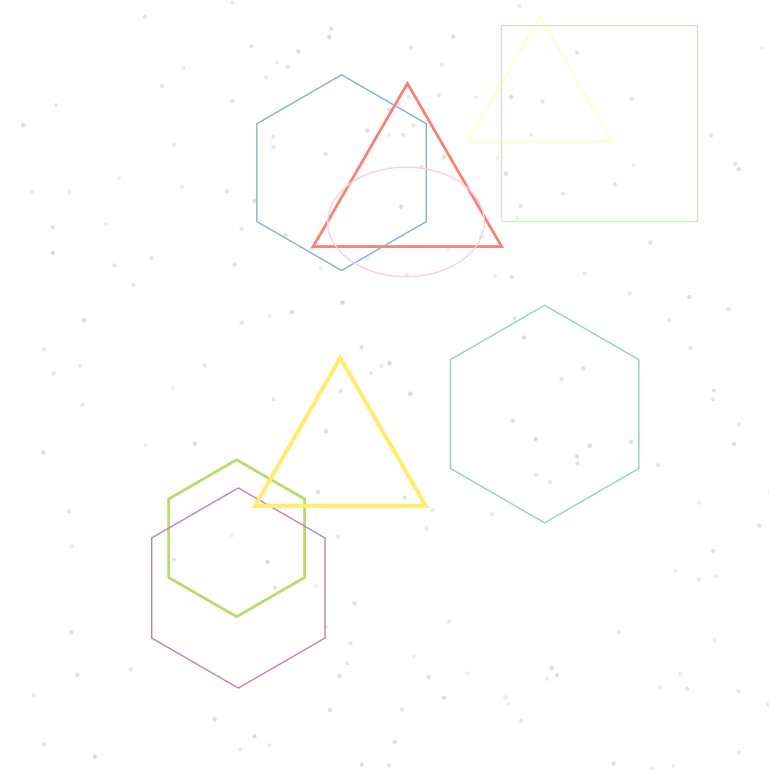[{"shape": "hexagon", "thickness": 0.5, "radius": 0.71, "center": [0.707, 0.462]}, {"shape": "triangle", "thickness": 0.5, "radius": 0.54, "center": [0.701, 0.871]}, {"shape": "triangle", "thickness": 1, "radius": 0.71, "center": [0.529, 0.75]}, {"shape": "hexagon", "thickness": 0.5, "radius": 0.64, "center": [0.444, 0.776]}, {"shape": "hexagon", "thickness": 1, "radius": 0.51, "center": [0.307, 0.301]}, {"shape": "oval", "thickness": 0.5, "radius": 0.51, "center": [0.527, 0.712]}, {"shape": "hexagon", "thickness": 0.5, "radius": 0.65, "center": [0.31, 0.236]}, {"shape": "square", "thickness": 0.5, "radius": 0.64, "center": [0.778, 0.84]}, {"shape": "triangle", "thickness": 1.5, "radius": 0.64, "center": [0.442, 0.407]}]